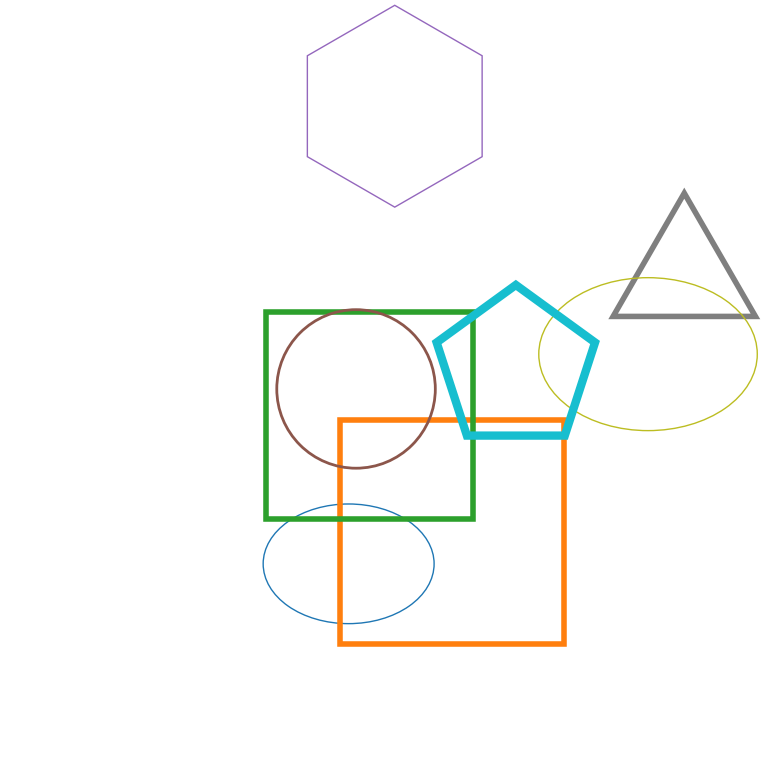[{"shape": "oval", "thickness": 0.5, "radius": 0.56, "center": [0.453, 0.268]}, {"shape": "square", "thickness": 2, "radius": 0.73, "center": [0.587, 0.31]}, {"shape": "square", "thickness": 2, "radius": 0.67, "center": [0.48, 0.46]}, {"shape": "hexagon", "thickness": 0.5, "radius": 0.66, "center": [0.513, 0.862]}, {"shape": "circle", "thickness": 1, "radius": 0.51, "center": [0.462, 0.495]}, {"shape": "triangle", "thickness": 2, "radius": 0.53, "center": [0.889, 0.642]}, {"shape": "oval", "thickness": 0.5, "radius": 0.71, "center": [0.842, 0.54]}, {"shape": "pentagon", "thickness": 3, "radius": 0.54, "center": [0.67, 0.522]}]